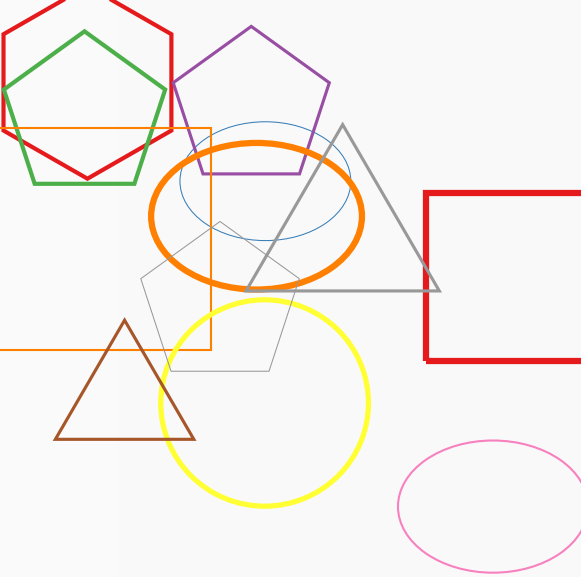[{"shape": "square", "thickness": 3, "radius": 0.73, "center": [0.878, 0.519]}, {"shape": "hexagon", "thickness": 2, "radius": 0.83, "center": [0.15, 0.856]}, {"shape": "oval", "thickness": 0.5, "radius": 0.73, "center": [0.457, 0.685]}, {"shape": "pentagon", "thickness": 2, "radius": 0.73, "center": [0.145, 0.799]}, {"shape": "pentagon", "thickness": 1.5, "radius": 0.71, "center": [0.432, 0.812]}, {"shape": "oval", "thickness": 3, "radius": 0.91, "center": [0.441, 0.625]}, {"shape": "square", "thickness": 1, "radius": 0.96, "center": [0.17, 0.585]}, {"shape": "circle", "thickness": 2.5, "radius": 0.89, "center": [0.455, 0.301]}, {"shape": "triangle", "thickness": 1.5, "radius": 0.69, "center": [0.214, 0.307]}, {"shape": "oval", "thickness": 1, "radius": 0.82, "center": [0.848, 0.122]}, {"shape": "pentagon", "thickness": 0.5, "radius": 0.72, "center": [0.379, 0.472]}, {"shape": "triangle", "thickness": 1.5, "radius": 0.96, "center": [0.59, 0.591]}]